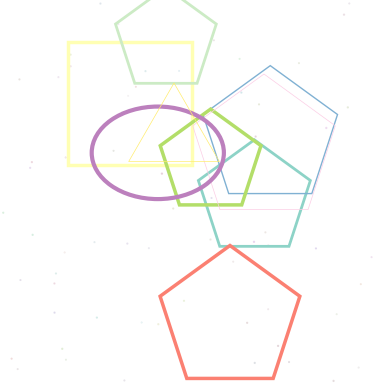[{"shape": "pentagon", "thickness": 2, "radius": 0.76, "center": [0.661, 0.484]}, {"shape": "square", "thickness": 2.5, "radius": 0.8, "center": [0.337, 0.731]}, {"shape": "pentagon", "thickness": 2.5, "radius": 0.95, "center": [0.597, 0.171]}, {"shape": "pentagon", "thickness": 1, "radius": 0.92, "center": [0.702, 0.646]}, {"shape": "pentagon", "thickness": 2.5, "radius": 0.69, "center": [0.547, 0.579]}, {"shape": "pentagon", "thickness": 0.5, "radius": 0.97, "center": [0.686, 0.613]}, {"shape": "oval", "thickness": 3, "radius": 0.86, "center": [0.41, 0.603]}, {"shape": "pentagon", "thickness": 2, "radius": 0.69, "center": [0.431, 0.895]}, {"shape": "triangle", "thickness": 0.5, "radius": 0.68, "center": [0.452, 0.648]}]